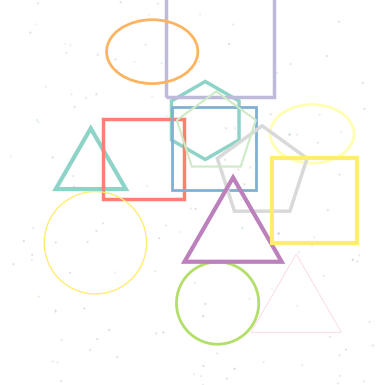[{"shape": "hexagon", "thickness": 2.5, "radius": 0.51, "center": [0.533, 0.687]}, {"shape": "triangle", "thickness": 3, "radius": 0.53, "center": [0.236, 0.562]}, {"shape": "oval", "thickness": 2, "radius": 0.54, "center": [0.811, 0.652]}, {"shape": "square", "thickness": 2.5, "radius": 0.7, "center": [0.571, 0.888]}, {"shape": "square", "thickness": 2.5, "radius": 0.52, "center": [0.372, 0.586]}, {"shape": "square", "thickness": 2, "radius": 0.54, "center": [0.556, 0.614]}, {"shape": "oval", "thickness": 2, "radius": 0.59, "center": [0.395, 0.866]}, {"shape": "circle", "thickness": 2, "radius": 0.53, "center": [0.565, 0.213]}, {"shape": "triangle", "thickness": 0.5, "radius": 0.68, "center": [0.769, 0.205]}, {"shape": "pentagon", "thickness": 2.5, "radius": 0.61, "center": [0.681, 0.551]}, {"shape": "triangle", "thickness": 3, "radius": 0.73, "center": [0.605, 0.393]}, {"shape": "pentagon", "thickness": 1.5, "radius": 0.54, "center": [0.562, 0.655]}, {"shape": "circle", "thickness": 1, "radius": 0.66, "center": [0.248, 0.369]}, {"shape": "square", "thickness": 3, "radius": 0.55, "center": [0.816, 0.48]}]